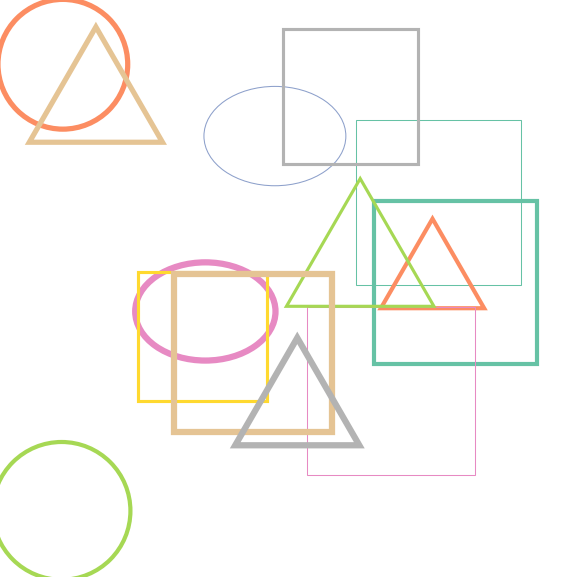[{"shape": "square", "thickness": 2, "radius": 0.7, "center": [0.788, 0.51]}, {"shape": "square", "thickness": 0.5, "radius": 0.71, "center": [0.759, 0.649]}, {"shape": "circle", "thickness": 2.5, "radius": 0.56, "center": [0.109, 0.888]}, {"shape": "triangle", "thickness": 2, "radius": 0.52, "center": [0.749, 0.517]}, {"shape": "oval", "thickness": 0.5, "radius": 0.61, "center": [0.476, 0.764]}, {"shape": "oval", "thickness": 3, "radius": 0.61, "center": [0.356, 0.46]}, {"shape": "square", "thickness": 0.5, "radius": 0.73, "center": [0.678, 0.323]}, {"shape": "circle", "thickness": 2, "radius": 0.6, "center": [0.107, 0.115]}, {"shape": "triangle", "thickness": 1.5, "radius": 0.74, "center": [0.624, 0.542]}, {"shape": "square", "thickness": 1.5, "radius": 0.56, "center": [0.351, 0.417]}, {"shape": "square", "thickness": 3, "radius": 0.68, "center": [0.438, 0.387]}, {"shape": "triangle", "thickness": 2.5, "radius": 0.67, "center": [0.166, 0.819]}, {"shape": "square", "thickness": 1.5, "radius": 0.58, "center": [0.606, 0.833]}, {"shape": "triangle", "thickness": 3, "radius": 0.62, "center": [0.515, 0.29]}]